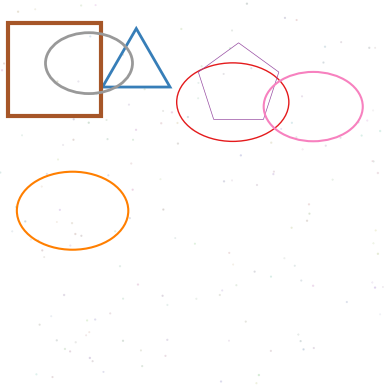[{"shape": "oval", "thickness": 1, "radius": 0.73, "center": [0.605, 0.735]}, {"shape": "triangle", "thickness": 2, "radius": 0.51, "center": [0.354, 0.825]}, {"shape": "pentagon", "thickness": 0.5, "radius": 0.55, "center": [0.62, 0.779]}, {"shape": "oval", "thickness": 1.5, "radius": 0.72, "center": [0.189, 0.453]}, {"shape": "square", "thickness": 3, "radius": 0.6, "center": [0.141, 0.819]}, {"shape": "oval", "thickness": 1.5, "radius": 0.64, "center": [0.814, 0.723]}, {"shape": "oval", "thickness": 2, "radius": 0.56, "center": [0.231, 0.836]}]